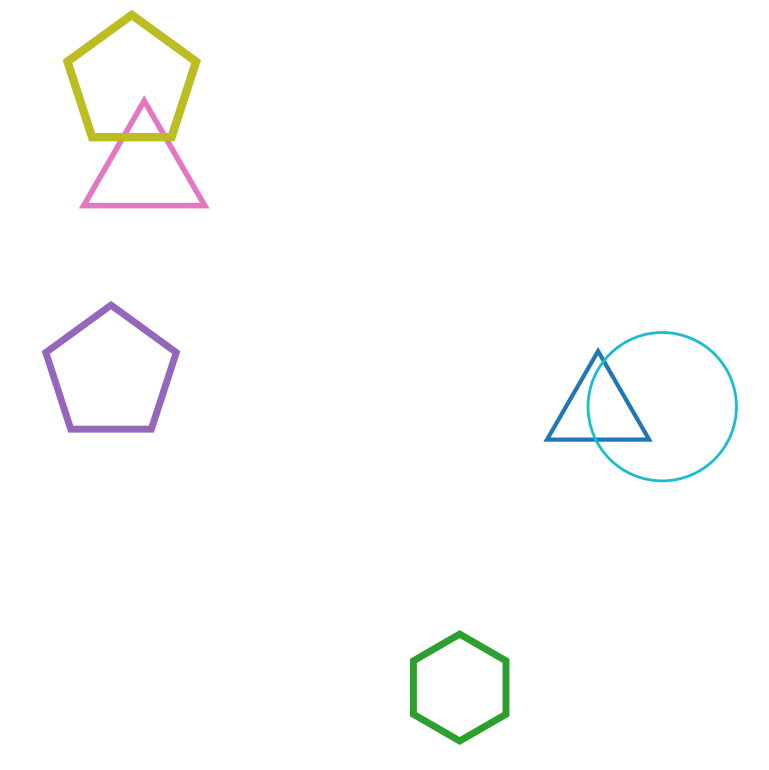[{"shape": "triangle", "thickness": 1.5, "radius": 0.38, "center": [0.777, 0.467]}, {"shape": "hexagon", "thickness": 2.5, "radius": 0.35, "center": [0.597, 0.107]}, {"shape": "pentagon", "thickness": 2.5, "radius": 0.45, "center": [0.144, 0.515]}, {"shape": "triangle", "thickness": 2, "radius": 0.45, "center": [0.187, 0.778]}, {"shape": "pentagon", "thickness": 3, "radius": 0.44, "center": [0.171, 0.893]}, {"shape": "circle", "thickness": 1, "radius": 0.48, "center": [0.86, 0.472]}]